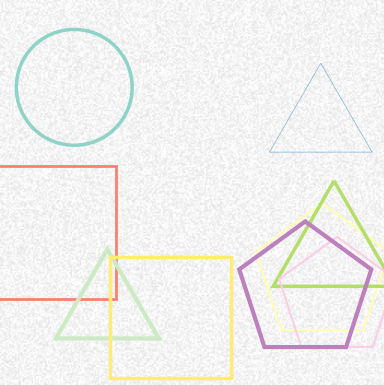[{"shape": "circle", "thickness": 2.5, "radius": 0.75, "center": [0.193, 0.773]}, {"shape": "pentagon", "thickness": 1.5, "radius": 0.91, "center": [0.837, 0.29]}, {"shape": "square", "thickness": 2, "radius": 0.86, "center": [0.129, 0.396]}, {"shape": "triangle", "thickness": 0.5, "radius": 0.77, "center": [0.833, 0.682]}, {"shape": "triangle", "thickness": 2.5, "radius": 0.91, "center": [0.868, 0.348]}, {"shape": "pentagon", "thickness": 1.5, "radius": 0.79, "center": [0.875, 0.227]}, {"shape": "pentagon", "thickness": 3, "radius": 0.9, "center": [0.793, 0.244]}, {"shape": "triangle", "thickness": 3, "radius": 0.77, "center": [0.279, 0.198]}, {"shape": "square", "thickness": 2.5, "radius": 0.79, "center": [0.444, 0.176]}]